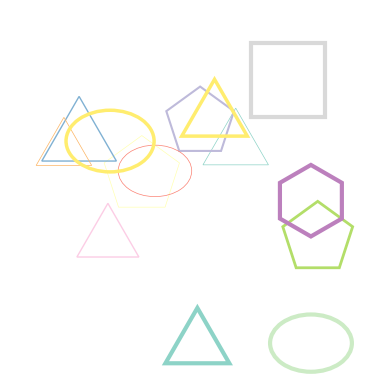[{"shape": "triangle", "thickness": 3, "radius": 0.48, "center": [0.513, 0.104]}, {"shape": "triangle", "thickness": 0.5, "radius": 0.49, "center": [0.612, 0.621]}, {"shape": "pentagon", "thickness": 0.5, "radius": 0.51, "center": [0.368, 0.545]}, {"shape": "pentagon", "thickness": 1.5, "radius": 0.46, "center": [0.52, 0.683]}, {"shape": "oval", "thickness": 0.5, "radius": 0.48, "center": [0.402, 0.556]}, {"shape": "triangle", "thickness": 1, "radius": 0.56, "center": [0.205, 0.638]}, {"shape": "triangle", "thickness": 0.5, "radius": 0.42, "center": [0.166, 0.612]}, {"shape": "pentagon", "thickness": 2, "radius": 0.48, "center": [0.825, 0.382]}, {"shape": "triangle", "thickness": 1, "radius": 0.46, "center": [0.28, 0.379]}, {"shape": "square", "thickness": 3, "radius": 0.48, "center": [0.748, 0.792]}, {"shape": "hexagon", "thickness": 3, "radius": 0.46, "center": [0.808, 0.479]}, {"shape": "oval", "thickness": 3, "radius": 0.53, "center": [0.808, 0.109]}, {"shape": "oval", "thickness": 2.5, "radius": 0.57, "center": [0.286, 0.634]}, {"shape": "triangle", "thickness": 2.5, "radius": 0.49, "center": [0.557, 0.696]}]